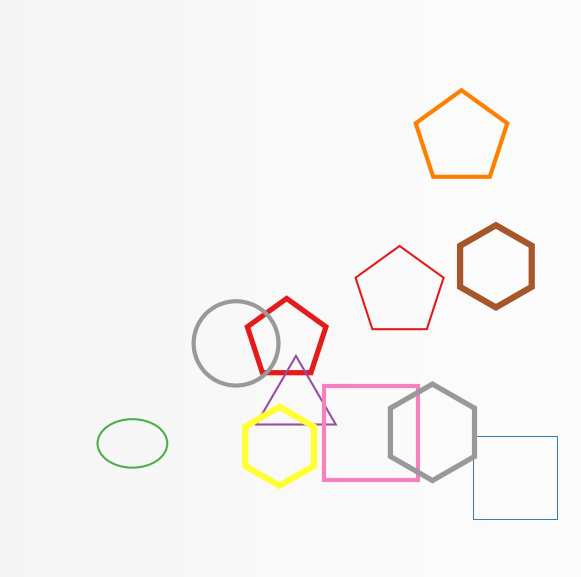[{"shape": "pentagon", "thickness": 2.5, "radius": 0.36, "center": [0.493, 0.411]}, {"shape": "pentagon", "thickness": 1, "radius": 0.4, "center": [0.687, 0.494]}, {"shape": "square", "thickness": 0.5, "radius": 0.36, "center": [0.886, 0.172]}, {"shape": "oval", "thickness": 1, "radius": 0.3, "center": [0.228, 0.231]}, {"shape": "triangle", "thickness": 1, "radius": 0.4, "center": [0.509, 0.304]}, {"shape": "pentagon", "thickness": 2, "radius": 0.41, "center": [0.794, 0.76]}, {"shape": "hexagon", "thickness": 3, "radius": 0.34, "center": [0.481, 0.226]}, {"shape": "hexagon", "thickness": 3, "radius": 0.36, "center": [0.853, 0.538]}, {"shape": "square", "thickness": 2, "radius": 0.4, "center": [0.639, 0.249]}, {"shape": "circle", "thickness": 2, "radius": 0.36, "center": [0.406, 0.405]}, {"shape": "hexagon", "thickness": 2.5, "radius": 0.42, "center": [0.744, 0.251]}]